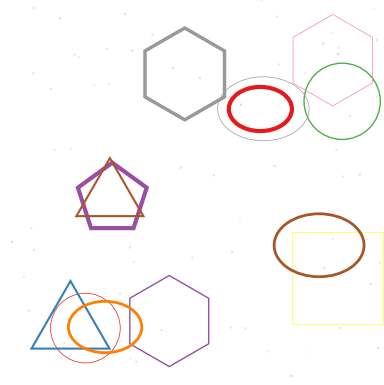[{"shape": "circle", "thickness": 0.5, "radius": 0.45, "center": [0.222, 0.148]}, {"shape": "oval", "thickness": 3, "radius": 0.41, "center": [0.676, 0.717]}, {"shape": "triangle", "thickness": 1.5, "radius": 0.58, "center": [0.183, 0.153]}, {"shape": "circle", "thickness": 1, "radius": 0.5, "center": [0.889, 0.737]}, {"shape": "hexagon", "thickness": 1, "radius": 0.59, "center": [0.44, 0.166]}, {"shape": "pentagon", "thickness": 3, "radius": 0.47, "center": [0.292, 0.483]}, {"shape": "oval", "thickness": 2, "radius": 0.48, "center": [0.273, 0.151]}, {"shape": "square", "thickness": 0.5, "radius": 0.59, "center": [0.877, 0.278]}, {"shape": "oval", "thickness": 2, "radius": 0.58, "center": [0.829, 0.363]}, {"shape": "triangle", "thickness": 1.5, "radius": 0.5, "center": [0.285, 0.489]}, {"shape": "hexagon", "thickness": 0.5, "radius": 0.59, "center": [0.864, 0.844]}, {"shape": "oval", "thickness": 0.5, "radius": 0.59, "center": [0.684, 0.717]}, {"shape": "hexagon", "thickness": 2.5, "radius": 0.6, "center": [0.48, 0.808]}]